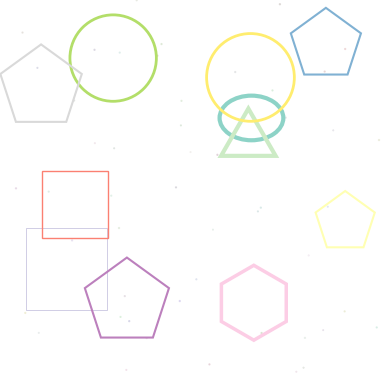[{"shape": "oval", "thickness": 3, "radius": 0.41, "center": [0.653, 0.694]}, {"shape": "pentagon", "thickness": 1.5, "radius": 0.4, "center": [0.897, 0.423]}, {"shape": "square", "thickness": 0.5, "radius": 0.53, "center": [0.173, 0.301]}, {"shape": "square", "thickness": 1, "radius": 0.43, "center": [0.195, 0.47]}, {"shape": "pentagon", "thickness": 1.5, "radius": 0.48, "center": [0.846, 0.884]}, {"shape": "circle", "thickness": 2, "radius": 0.56, "center": [0.294, 0.849]}, {"shape": "hexagon", "thickness": 2.5, "radius": 0.49, "center": [0.659, 0.214]}, {"shape": "pentagon", "thickness": 1.5, "radius": 0.56, "center": [0.107, 0.773]}, {"shape": "pentagon", "thickness": 1.5, "radius": 0.57, "center": [0.33, 0.216]}, {"shape": "triangle", "thickness": 3, "radius": 0.41, "center": [0.645, 0.636]}, {"shape": "circle", "thickness": 2, "radius": 0.57, "center": [0.651, 0.799]}]